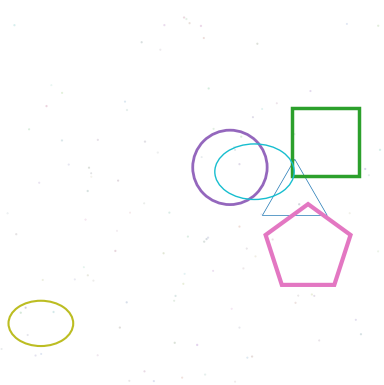[{"shape": "triangle", "thickness": 0.5, "radius": 0.49, "center": [0.766, 0.489]}, {"shape": "square", "thickness": 2.5, "radius": 0.44, "center": [0.846, 0.631]}, {"shape": "circle", "thickness": 2, "radius": 0.48, "center": [0.597, 0.565]}, {"shape": "pentagon", "thickness": 3, "radius": 0.58, "center": [0.8, 0.354]}, {"shape": "oval", "thickness": 1.5, "radius": 0.42, "center": [0.106, 0.16]}, {"shape": "oval", "thickness": 1, "radius": 0.52, "center": [0.661, 0.554]}]